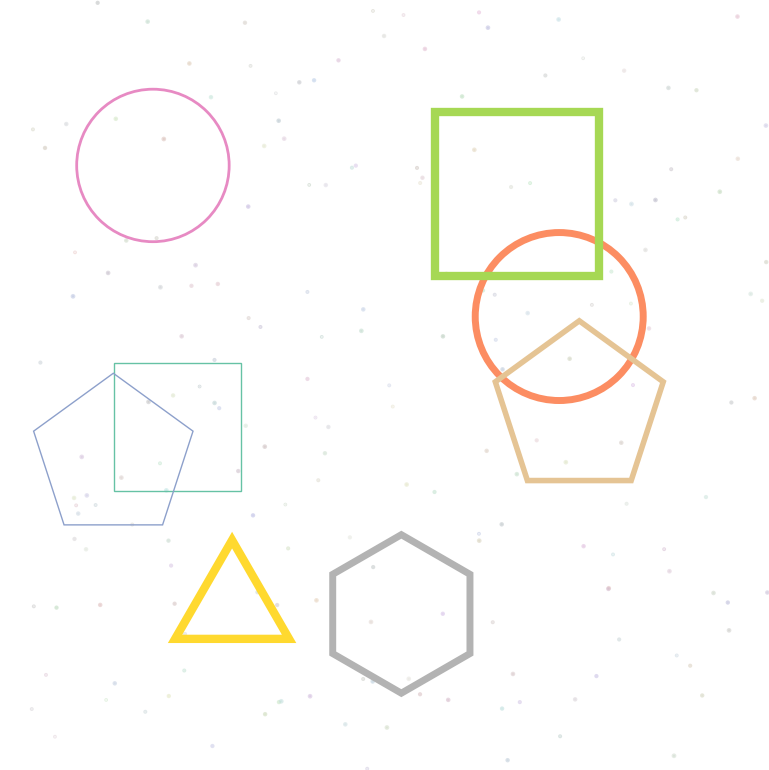[{"shape": "square", "thickness": 0.5, "radius": 0.41, "center": [0.23, 0.445]}, {"shape": "circle", "thickness": 2.5, "radius": 0.55, "center": [0.726, 0.589]}, {"shape": "pentagon", "thickness": 0.5, "radius": 0.54, "center": [0.147, 0.406]}, {"shape": "circle", "thickness": 1, "radius": 0.5, "center": [0.199, 0.785]}, {"shape": "square", "thickness": 3, "radius": 0.53, "center": [0.671, 0.748]}, {"shape": "triangle", "thickness": 3, "radius": 0.43, "center": [0.301, 0.213]}, {"shape": "pentagon", "thickness": 2, "radius": 0.57, "center": [0.752, 0.469]}, {"shape": "hexagon", "thickness": 2.5, "radius": 0.51, "center": [0.521, 0.203]}]